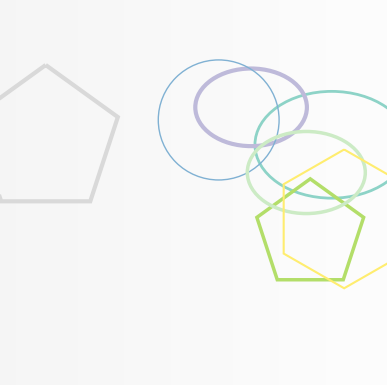[{"shape": "oval", "thickness": 2, "radius": 0.99, "center": [0.856, 0.624]}, {"shape": "oval", "thickness": 3, "radius": 0.72, "center": [0.648, 0.721]}, {"shape": "circle", "thickness": 1, "radius": 0.78, "center": [0.564, 0.688]}, {"shape": "pentagon", "thickness": 2.5, "radius": 0.72, "center": [0.801, 0.391]}, {"shape": "pentagon", "thickness": 3, "radius": 0.98, "center": [0.118, 0.635]}, {"shape": "oval", "thickness": 2.5, "radius": 0.76, "center": [0.79, 0.552]}, {"shape": "hexagon", "thickness": 1.5, "radius": 0.9, "center": [0.888, 0.431]}]